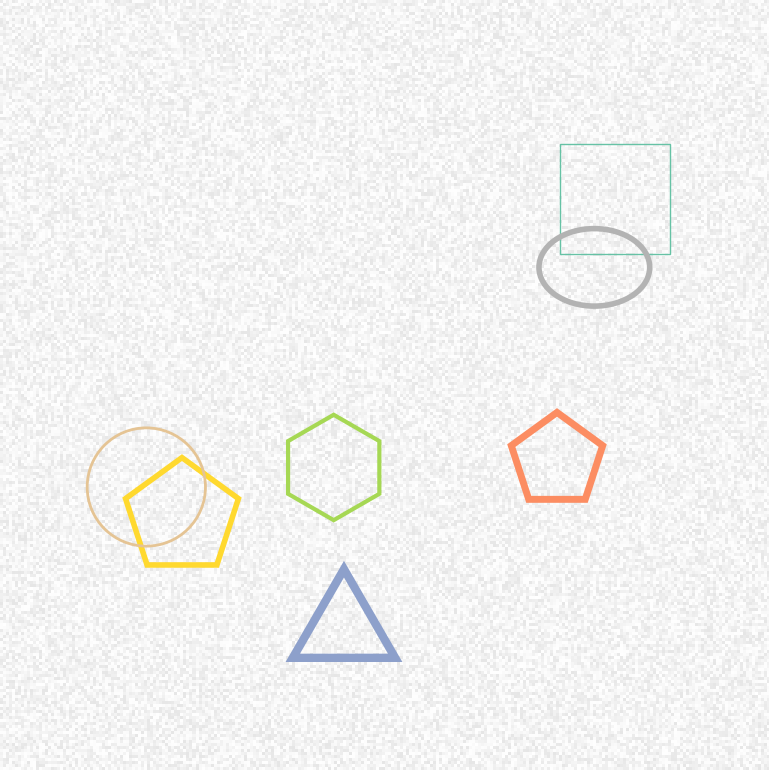[{"shape": "square", "thickness": 0.5, "radius": 0.36, "center": [0.799, 0.741]}, {"shape": "pentagon", "thickness": 2.5, "radius": 0.31, "center": [0.723, 0.402]}, {"shape": "triangle", "thickness": 3, "radius": 0.38, "center": [0.447, 0.184]}, {"shape": "hexagon", "thickness": 1.5, "radius": 0.34, "center": [0.433, 0.393]}, {"shape": "pentagon", "thickness": 2, "radius": 0.39, "center": [0.236, 0.329]}, {"shape": "circle", "thickness": 1, "radius": 0.38, "center": [0.19, 0.368]}, {"shape": "oval", "thickness": 2, "radius": 0.36, "center": [0.772, 0.653]}]